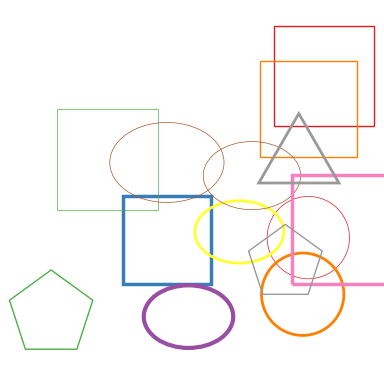[{"shape": "square", "thickness": 1, "radius": 0.65, "center": [0.842, 0.803]}, {"shape": "circle", "thickness": 0.5, "radius": 0.53, "center": [0.801, 0.383]}, {"shape": "square", "thickness": 2.5, "radius": 0.57, "center": [0.434, 0.376]}, {"shape": "pentagon", "thickness": 1, "radius": 0.57, "center": [0.133, 0.185]}, {"shape": "square", "thickness": 0.5, "radius": 0.66, "center": [0.28, 0.586]}, {"shape": "oval", "thickness": 3, "radius": 0.58, "center": [0.49, 0.178]}, {"shape": "square", "thickness": 1, "radius": 0.63, "center": [0.801, 0.717]}, {"shape": "circle", "thickness": 2, "radius": 0.53, "center": [0.786, 0.236]}, {"shape": "oval", "thickness": 2, "radius": 0.58, "center": [0.622, 0.398]}, {"shape": "oval", "thickness": 0.5, "radius": 0.74, "center": [0.434, 0.578]}, {"shape": "oval", "thickness": 0.5, "radius": 0.63, "center": [0.654, 0.544]}, {"shape": "square", "thickness": 2.5, "radius": 0.71, "center": [0.899, 0.404]}, {"shape": "pentagon", "thickness": 1, "radius": 0.5, "center": [0.741, 0.317]}, {"shape": "triangle", "thickness": 2, "radius": 0.6, "center": [0.776, 0.585]}]